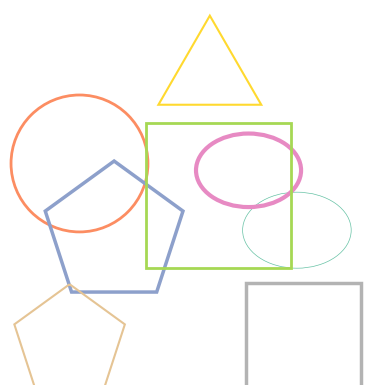[{"shape": "oval", "thickness": 0.5, "radius": 0.71, "center": [0.771, 0.402]}, {"shape": "circle", "thickness": 2, "radius": 0.89, "center": [0.206, 0.575]}, {"shape": "pentagon", "thickness": 2.5, "radius": 0.94, "center": [0.296, 0.394]}, {"shape": "oval", "thickness": 3, "radius": 0.68, "center": [0.646, 0.558]}, {"shape": "square", "thickness": 2, "radius": 0.94, "center": [0.567, 0.493]}, {"shape": "triangle", "thickness": 1.5, "radius": 0.77, "center": [0.545, 0.805]}, {"shape": "pentagon", "thickness": 1.5, "radius": 0.75, "center": [0.181, 0.111]}, {"shape": "square", "thickness": 2.5, "radius": 0.75, "center": [0.788, 0.115]}]